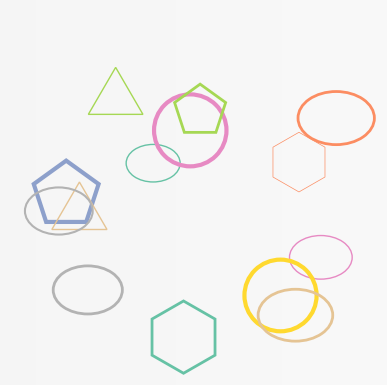[{"shape": "oval", "thickness": 1, "radius": 0.35, "center": [0.395, 0.576]}, {"shape": "hexagon", "thickness": 2, "radius": 0.47, "center": [0.474, 0.124]}, {"shape": "oval", "thickness": 2, "radius": 0.49, "center": [0.868, 0.693]}, {"shape": "hexagon", "thickness": 0.5, "radius": 0.39, "center": [0.772, 0.579]}, {"shape": "pentagon", "thickness": 3, "radius": 0.44, "center": [0.171, 0.495]}, {"shape": "circle", "thickness": 3, "radius": 0.47, "center": [0.491, 0.661]}, {"shape": "oval", "thickness": 1, "radius": 0.4, "center": [0.828, 0.332]}, {"shape": "pentagon", "thickness": 2, "radius": 0.35, "center": [0.516, 0.712]}, {"shape": "triangle", "thickness": 1, "radius": 0.41, "center": [0.298, 0.744]}, {"shape": "circle", "thickness": 3, "radius": 0.47, "center": [0.724, 0.233]}, {"shape": "triangle", "thickness": 1, "radius": 0.41, "center": [0.205, 0.445]}, {"shape": "oval", "thickness": 2, "radius": 0.48, "center": [0.762, 0.181]}, {"shape": "oval", "thickness": 2, "radius": 0.45, "center": [0.227, 0.247]}, {"shape": "oval", "thickness": 1.5, "radius": 0.44, "center": [0.152, 0.452]}]